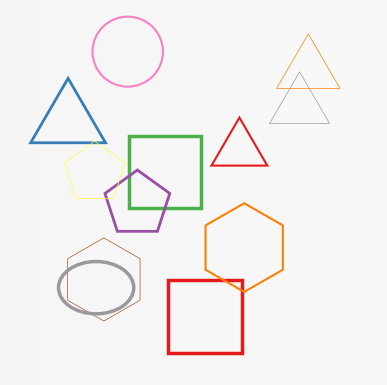[{"shape": "triangle", "thickness": 1.5, "radius": 0.42, "center": [0.618, 0.611]}, {"shape": "square", "thickness": 2.5, "radius": 0.48, "center": [0.529, 0.179]}, {"shape": "triangle", "thickness": 2, "radius": 0.56, "center": [0.176, 0.685]}, {"shape": "square", "thickness": 2.5, "radius": 0.46, "center": [0.425, 0.553]}, {"shape": "pentagon", "thickness": 2, "radius": 0.44, "center": [0.355, 0.47]}, {"shape": "triangle", "thickness": 0.5, "radius": 0.47, "center": [0.796, 0.817]}, {"shape": "hexagon", "thickness": 1.5, "radius": 0.58, "center": [0.63, 0.357]}, {"shape": "pentagon", "thickness": 0.5, "radius": 0.41, "center": [0.244, 0.551]}, {"shape": "hexagon", "thickness": 0.5, "radius": 0.54, "center": [0.268, 0.274]}, {"shape": "circle", "thickness": 1.5, "radius": 0.45, "center": [0.33, 0.866]}, {"shape": "triangle", "thickness": 0.5, "radius": 0.45, "center": [0.773, 0.724]}, {"shape": "oval", "thickness": 2.5, "radius": 0.49, "center": [0.248, 0.253]}]